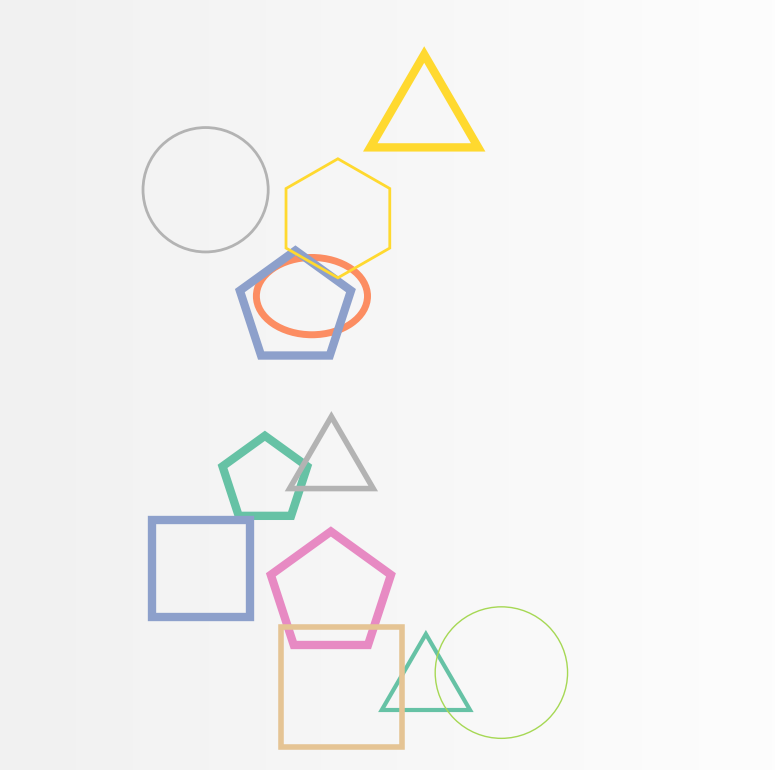[{"shape": "pentagon", "thickness": 3, "radius": 0.29, "center": [0.342, 0.377]}, {"shape": "triangle", "thickness": 1.5, "radius": 0.33, "center": [0.55, 0.111]}, {"shape": "oval", "thickness": 2.5, "radius": 0.36, "center": [0.403, 0.615]}, {"shape": "pentagon", "thickness": 3, "radius": 0.38, "center": [0.381, 0.599]}, {"shape": "square", "thickness": 3, "radius": 0.32, "center": [0.259, 0.262]}, {"shape": "pentagon", "thickness": 3, "radius": 0.41, "center": [0.427, 0.228]}, {"shape": "circle", "thickness": 0.5, "radius": 0.43, "center": [0.647, 0.127]}, {"shape": "triangle", "thickness": 3, "radius": 0.4, "center": [0.547, 0.849]}, {"shape": "hexagon", "thickness": 1, "radius": 0.39, "center": [0.436, 0.716]}, {"shape": "square", "thickness": 2, "radius": 0.39, "center": [0.441, 0.107]}, {"shape": "triangle", "thickness": 2, "radius": 0.31, "center": [0.428, 0.397]}, {"shape": "circle", "thickness": 1, "radius": 0.4, "center": [0.265, 0.754]}]